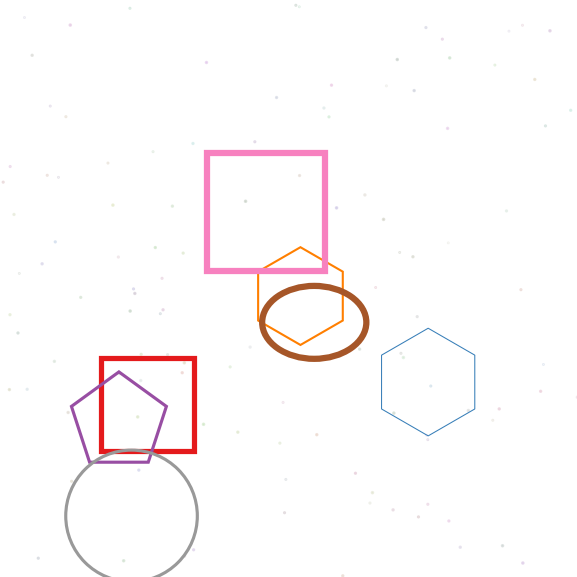[{"shape": "square", "thickness": 2.5, "radius": 0.41, "center": [0.255, 0.299]}, {"shape": "hexagon", "thickness": 0.5, "radius": 0.47, "center": [0.741, 0.338]}, {"shape": "pentagon", "thickness": 1.5, "radius": 0.43, "center": [0.206, 0.269]}, {"shape": "hexagon", "thickness": 1, "radius": 0.42, "center": [0.52, 0.486]}, {"shape": "oval", "thickness": 3, "radius": 0.45, "center": [0.544, 0.441]}, {"shape": "square", "thickness": 3, "radius": 0.51, "center": [0.461, 0.632]}, {"shape": "circle", "thickness": 1.5, "radius": 0.57, "center": [0.228, 0.106]}]